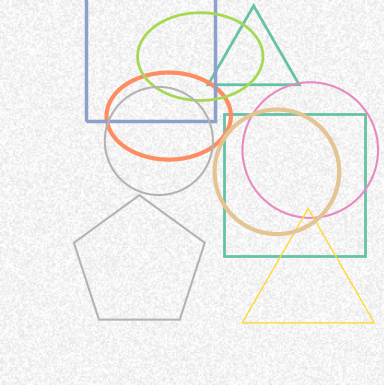[{"shape": "square", "thickness": 2, "radius": 0.92, "center": [0.764, 0.519]}, {"shape": "triangle", "thickness": 2, "radius": 0.68, "center": [0.659, 0.848]}, {"shape": "oval", "thickness": 3, "radius": 0.81, "center": [0.438, 0.699]}, {"shape": "square", "thickness": 2.5, "radius": 0.84, "center": [0.391, 0.854]}, {"shape": "circle", "thickness": 1.5, "radius": 0.88, "center": [0.806, 0.61]}, {"shape": "oval", "thickness": 2, "radius": 0.81, "center": [0.52, 0.853]}, {"shape": "triangle", "thickness": 1, "radius": 0.99, "center": [0.801, 0.26]}, {"shape": "circle", "thickness": 3, "radius": 0.81, "center": [0.719, 0.554]}, {"shape": "circle", "thickness": 1.5, "radius": 0.7, "center": [0.413, 0.634]}, {"shape": "pentagon", "thickness": 1.5, "radius": 0.89, "center": [0.362, 0.314]}]